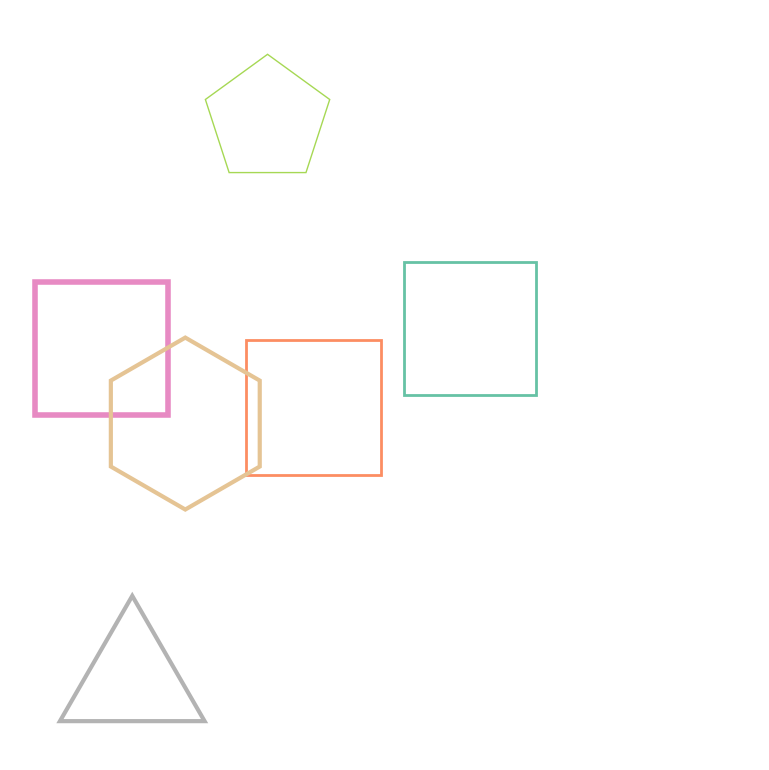[{"shape": "square", "thickness": 1, "radius": 0.43, "center": [0.611, 0.573]}, {"shape": "square", "thickness": 1, "radius": 0.44, "center": [0.407, 0.471]}, {"shape": "square", "thickness": 2, "radius": 0.43, "center": [0.132, 0.547]}, {"shape": "pentagon", "thickness": 0.5, "radius": 0.42, "center": [0.347, 0.845]}, {"shape": "hexagon", "thickness": 1.5, "radius": 0.56, "center": [0.241, 0.45]}, {"shape": "triangle", "thickness": 1.5, "radius": 0.54, "center": [0.172, 0.118]}]